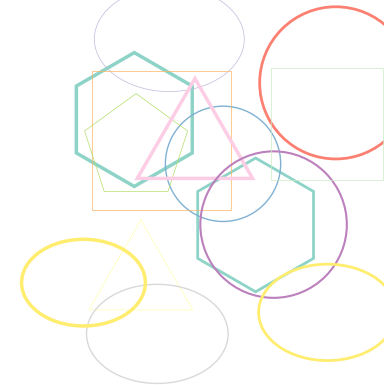[{"shape": "hexagon", "thickness": 2, "radius": 0.87, "center": [0.664, 0.416]}, {"shape": "hexagon", "thickness": 2.5, "radius": 0.87, "center": [0.349, 0.69]}, {"shape": "triangle", "thickness": 0.5, "radius": 0.78, "center": [0.366, 0.273]}, {"shape": "oval", "thickness": 0.5, "radius": 0.97, "center": [0.44, 0.898]}, {"shape": "circle", "thickness": 2, "radius": 0.99, "center": [0.872, 0.785]}, {"shape": "circle", "thickness": 1, "radius": 0.75, "center": [0.579, 0.574]}, {"shape": "square", "thickness": 0.5, "radius": 0.9, "center": [0.419, 0.634]}, {"shape": "pentagon", "thickness": 0.5, "radius": 0.7, "center": [0.353, 0.616]}, {"shape": "triangle", "thickness": 2.5, "radius": 0.86, "center": [0.506, 0.623]}, {"shape": "oval", "thickness": 1, "radius": 0.92, "center": [0.409, 0.133]}, {"shape": "circle", "thickness": 1.5, "radius": 0.95, "center": [0.711, 0.417]}, {"shape": "square", "thickness": 0.5, "radius": 0.72, "center": [0.849, 0.679]}, {"shape": "oval", "thickness": 2, "radius": 0.89, "center": [0.85, 0.189]}, {"shape": "oval", "thickness": 2.5, "radius": 0.8, "center": [0.217, 0.266]}]